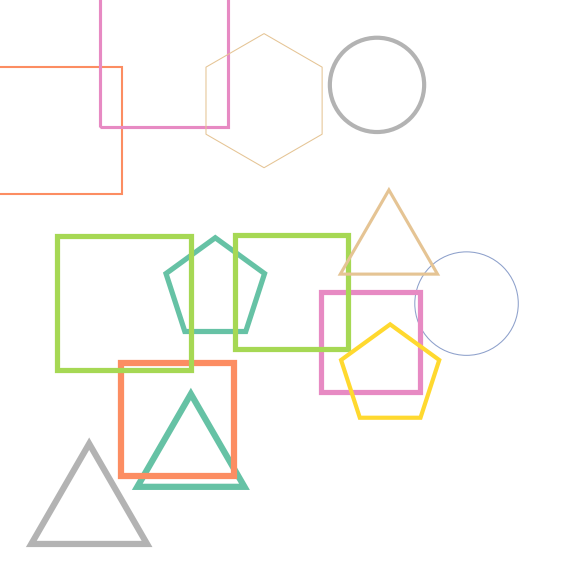[{"shape": "triangle", "thickness": 3, "radius": 0.54, "center": [0.331, 0.21]}, {"shape": "pentagon", "thickness": 2.5, "radius": 0.45, "center": [0.373, 0.498]}, {"shape": "square", "thickness": 1, "radius": 0.55, "center": [0.101, 0.773]}, {"shape": "square", "thickness": 3, "radius": 0.49, "center": [0.308, 0.273]}, {"shape": "circle", "thickness": 0.5, "radius": 0.45, "center": [0.808, 0.473]}, {"shape": "square", "thickness": 1.5, "radius": 0.56, "center": [0.284, 0.89]}, {"shape": "square", "thickness": 2.5, "radius": 0.43, "center": [0.642, 0.406]}, {"shape": "square", "thickness": 2.5, "radius": 0.58, "center": [0.215, 0.474]}, {"shape": "square", "thickness": 2.5, "radius": 0.49, "center": [0.505, 0.494]}, {"shape": "pentagon", "thickness": 2, "radius": 0.45, "center": [0.676, 0.348]}, {"shape": "triangle", "thickness": 1.5, "radius": 0.49, "center": [0.673, 0.573]}, {"shape": "hexagon", "thickness": 0.5, "radius": 0.58, "center": [0.457, 0.825]}, {"shape": "triangle", "thickness": 3, "radius": 0.58, "center": [0.154, 0.115]}, {"shape": "circle", "thickness": 2, "radius": 0.41, "center": [0.653, 0.852]}]